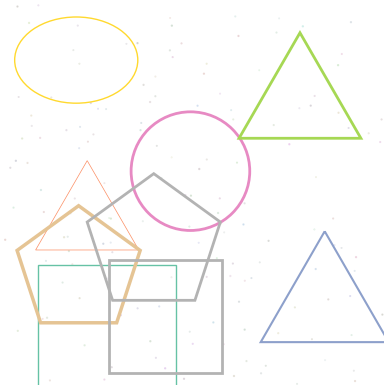[{"shape": "square", "thickness": 1, "radius": 0.9, "center": [0.278, 0.132]}, {"shape": "triangle", "thickness": 0.5, "radius": 0.77, "center": [0.226, 0.428]}, {"shape": "triangle", "thickness": 1.5, "radius": 0.96, "center": [0.843, 0.207]}, {"shape": "circle", "thickness": 2, "radius": 0.77, "center": [0.495, 0.555]}, {"shape": "triangle", "thickness": 2, "radius": 0.91, "center": [0.779, 0.732]}, {"shape": "oval", "thickness": 1, "radius": 0.8, "center": [0.198, 0.844]}, {"shape": "pentagon", "thickness": 2.5, "radius": 0.84, "center": [0.204, 0.298]}, {"shape": "pentagon", "thickness": 2, "radius": 0.91, "center": [0.399, 0.367]}, {"shape": "square", "thickness": 2, "radius": 0.73, "center": [0.43, 0.179]}]